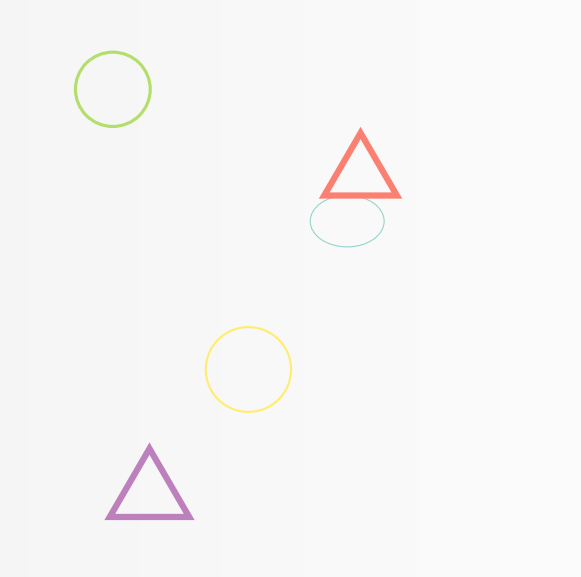[{"shape": "oval", "thickness": 0.5, "radius": 0.32, "center": [0.597, 0.616]}, {"shape": "triangle", "thickness": 3, "radius": 0.36, "center": [0.62, 0.697]}, {"shape": "circle", "thickness": 1.5, "radius": 0.32, "center": [0.194, 0.844]}, {"shape": "triangle", "thickness": 3, "radius": 0.39, "center": [0.257, 0.143]}, {"shape": "circle", "thickness": 1, "radius": 0.37, "center": [0.427, 0.359]}]